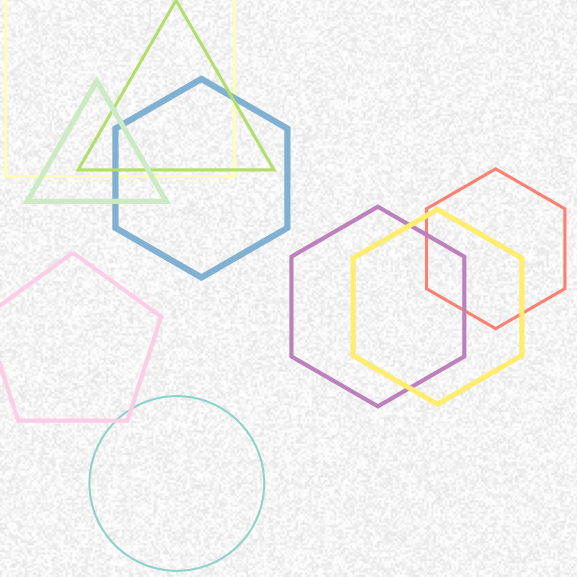[{"shape": "circle", "thickness": 1, "radius": 0.76, "center": [0.306, 0.162]}, {"shape": "square", "thickness": 1.5, "radius": 0.99, "center": [0.207, 0.892]}, {"shape": "hexagon", "thickness": 1.5, "radius": 0.69, "center": [0.858, 0.568]}, {"shape": "hexagon", "thickness": 3, "radius": 0.86, "center": [0.349, 0.691]}, {"shape": "triangle", "thickness": 1.5, "radius": 0.98, "center": [0.305, 0.803]}, {"shape": "pentagon", "thickness": 2, "radius": 0.8, "center": [0.126, 0.401]}, {"shape": "hexagon", "thickness": 2, "radius": 0.86, "center": [0.654, 0.468]}, {"shape": "triangle", "thickness": 2.5, "radius": 0.7, "center": [0.168, 0.72]}, {"shape": "hexagon", "thickness": 2.5, "radius": 0.84, "center": [0.758, 0.468]}]